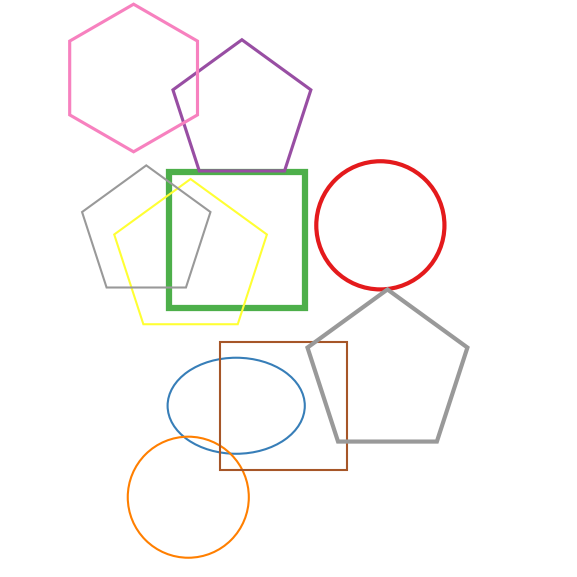[{"shape": "circle", "thickness": 2, "radius": 0.55, "center": [0.659, 0.609]}, {"shape": "oval", "thickness": 1, "radius": 0.59, "center": [0.409, 0.297]}, {"shape": "square", "thickness": 3, "radius": 0.59, "center": [0.411, 0.583]}, {"shape": "pentagon", "thickness": 1.5, "radius": 0.63, "center": [0.419, 0.805]}, {"shape": "circle", "thickness": 1, "radius": 0.52, "center": [0.326, 0.138]}, {"shape": "pentagon", "thickness": 1, "radius": 0.7, "center": [0.33, 0.55]}, {"shape": "square", "thickness": 1, "radius": 0.55, "center": [0.491, 0.296]}, {"shape": "hexagon", "thickness": 1.5, "radius": 0.64, "center": [0.231, 0.864]}, {"shape": "pentagon", "thickness": 2, "radius": 0.73, "center": [0.671, 0.352]}, {"shape": "pentagon", "thickness": 1, "radius": 0.58, "center": [0.253, 0.596]}]